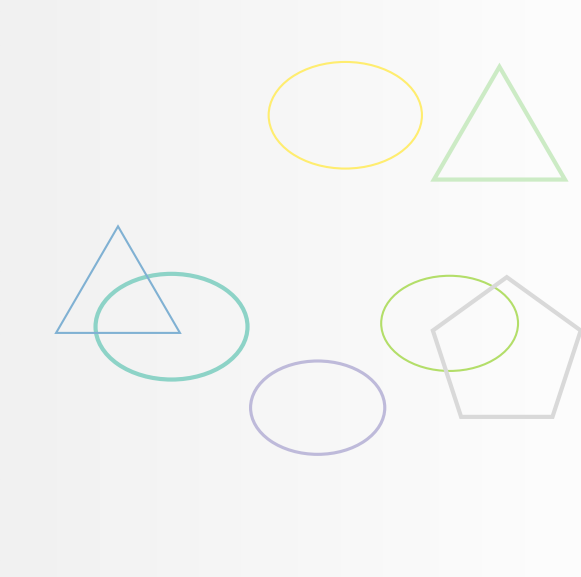[{"shape": "oval", "thickness": 2, "radius": 0.65, "center": [0.295, 0.433]}, {"shape": "oval", "thickness": 1.5, "radius": 0.58, "center": [0.547, 0.293]}, {"shape": "triangle", "thickness": 1, "radius": 0.62, "center": [0.203, 0.484]}, {"shape": "oval", "thickness": 1, "radius": 0.59, "center": [0.774, 0.439]}, {"shape": "pentagon", "thickness": 2, "radius": 0.67, "center": [0.872, 0.385]}, {"shape": "triangle", "thickness": 2, "radius": 0.65, "center": [0.859, 0.753]}, {"shape": "oval", "thickness": 1, "radius": 0.66, "center": [0.594, 0.8]}]